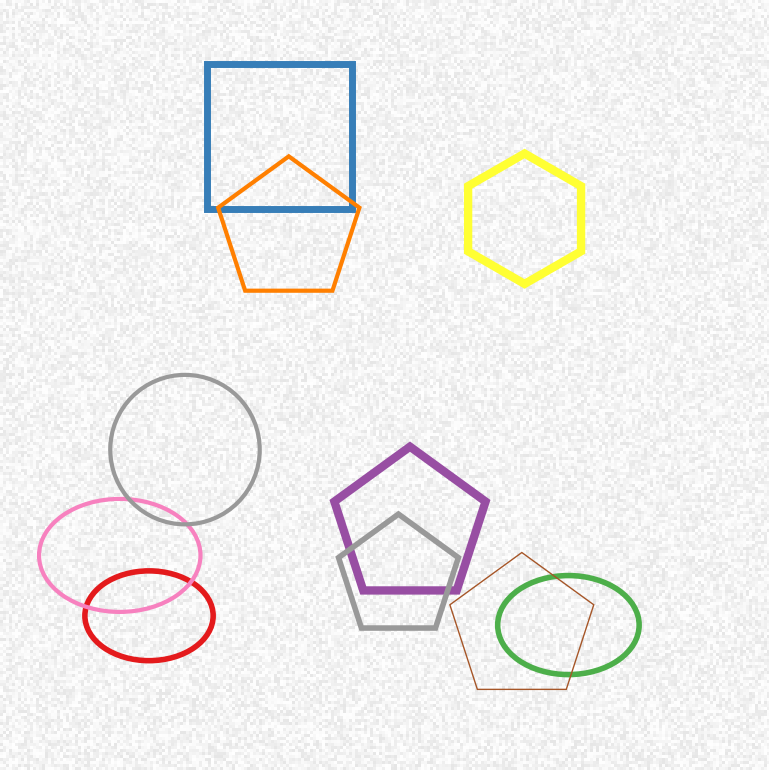[{"shape": "oval", "thickness": 2, "radius": 0.42, "center": [0.194, 0.2]}, {"shape": "square", "thickness": 2.5, "radius": 0.47, "center": [0.363, 0.822]}, {"shape": "oval", "thickness": 2, "radius": 0.46, "center": [0.738, 0.188]}, {"shape": "pentagon", "thickness": 3, "radius": 0.52, "center": [0.532, 0.317]}, {"shape": "pentagon", "thickness": 1.5, "radius": 0.48, "center": [0.375, 0.701]}, {"shape": "hexagon", "thickness": 3, "radius": 0.42, "center": [0.681, 0.716]}, {"shape": "pentagon", "thickness": 0.5, "radius": 0.49, "center": [0.678, 0.184]}, {"shape": "oval", "thickness": 1.5, "radius": 0.52, "center": [0.156, 0.279]}, {"shape": "pentagon", "thickness": 2, "radius": 0.41, "center": [0.517, 0.251]}, {"shape": "circle", "thickness": 1.5, "radius": 0.49, "center": [0.24, 0.416]}]